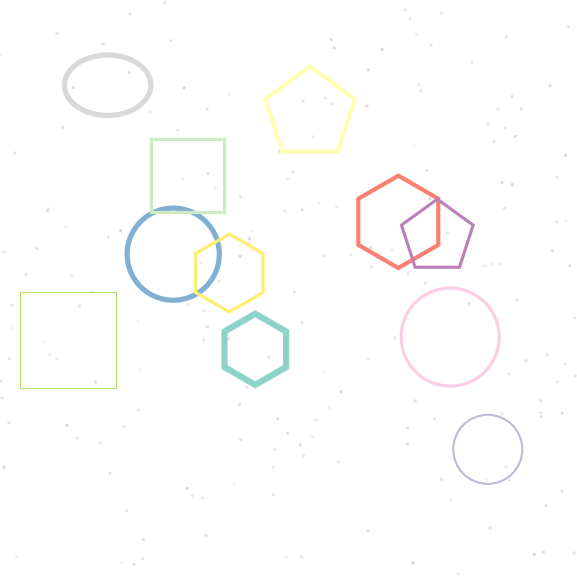[{"shape": "hexagon", "thickness": 3, "radius": 0.31, "center": [0.442, 0.394]}, {"shape": "pentagon", "thickness": 2, "radius": 0.41, "center": [0.537, 0.803]}, {"shape": "circle", "thickness": 1, "radius": 0.3, "center": [0.845, 0.221]}, {"shape": "hexagon", "thickness": 2, "radius": 0.4, "center": [0.69, 0.615]}, {"shape": "circle", "thickness": 2.5, "radius": 0.4, "center": [0.3, 0.559]}, {"shape": "square", "thickness": 0.5, "radius": 0.42, "center": [0.118, 0.411]}, {"shape": "circle", "thickness": 1.5, "radius": 0.42, "center": [0.78, 0.415]}, {"shape": "oval", "thickness": 2.5, "radius": 0.37, "center": [0.186, 0.852]}, {"shape": "pentagon", "thickness": 1.5, "radius": 0.33, "center": [0.757, 0.589]}, {"shape": "square", "thickness": 1.5, "radius": 0.31, "center": [0.325, 0.696]}, {"shape": "hexagon", "thickness": 1.5, "radius": 0.34, "center": [0.397, 0.526]}]